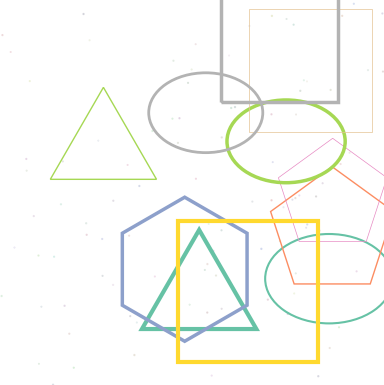[{"shape": "oval", "thickness": 1.5, "radius": 0.83, "center": [0.855, 0.276]}, {"shape": "triangle", "thickness": 3, "radius": 0.86, "center": [0.517, 0.231]}, {"shape": "pentagon", "thickness": 1, "radius": 0.84, "center": [0.863, 0.399]}, {"shape": "hexagon", "thickness": 2.5, "radius": 0.94, "center": [0.48, 0.301]}, {"shape": "pentagon", "thickness": 0.5, "radius": 0.74, "center": [0.864, 0.493]}, {"shape": "triangle", "thickness": 1, "radius": 0.8, "center": [0.269, 0.614]}, {"shape": "oval", "thickness": 2.5, "radius": 0.77, "center": [0.743, 0.633]}, {"shape": "square", "thickness": 3, "radius": 0.91, "center": [0.644, 0.243]}, {"shape": "square", "thickness": 0.5, "radius": 0.8, "center": [0.806, 0.818]}, {"shape": "oval", "thickness": 2, "radius": 0.74, "center": [0.534, 0.707]}, {"shape": "square", "thickness": 2.5, "radius": 0.76, "center": [0.727, 0.887]}]